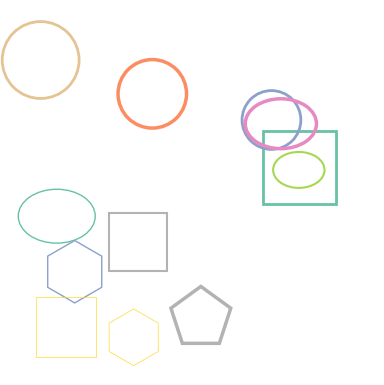[{"shape": "oval", "thickness": 1, "radius": 0.5, "center": [0.147, 0.438]}, {"shape": "square", "thickness": 2, "radius": 0.47, "center": [0.779, 0.565]}, {"shape": "circle", "thickness": 2.5, "radius": 0.44, "center": [0.396, 0.756]}, {"shape": "hexagon", "thickness": 1, "radius": 0.4, "center": [0.194, 0.294]}, {"shape": "circle", "thickness": 2, "radius": 0.38, "center": [0.705, 0.688]}, {"shape": "oval", "thickness": 2.5, "radius": 0.46, "center": [0.729, 0.679]}, {"shape": "oval", "thickness": 1.5, "radius": 0.33, "center": [0.776, 0.559]}, {"shape": "square", "thickness": 0.5, "radius": 0.39, "center": [0.172, 0.15]}, {"shape": "hexagon", "thickness": 0.5, "radius": 0.37, "center": [0.347, 0.124]}, {"shape": "circle", "thickness": 2, "radius": 0.5, "center": [0.106, 0.844]}, {"shape": "square", "thickness": 1.5, "radius": 0.37, "center": [0.358, 0.371]}, {"shape": "pentagon", "thickness": 2.5, "radius": 0.41, "center": [0.522, 0.174]}]